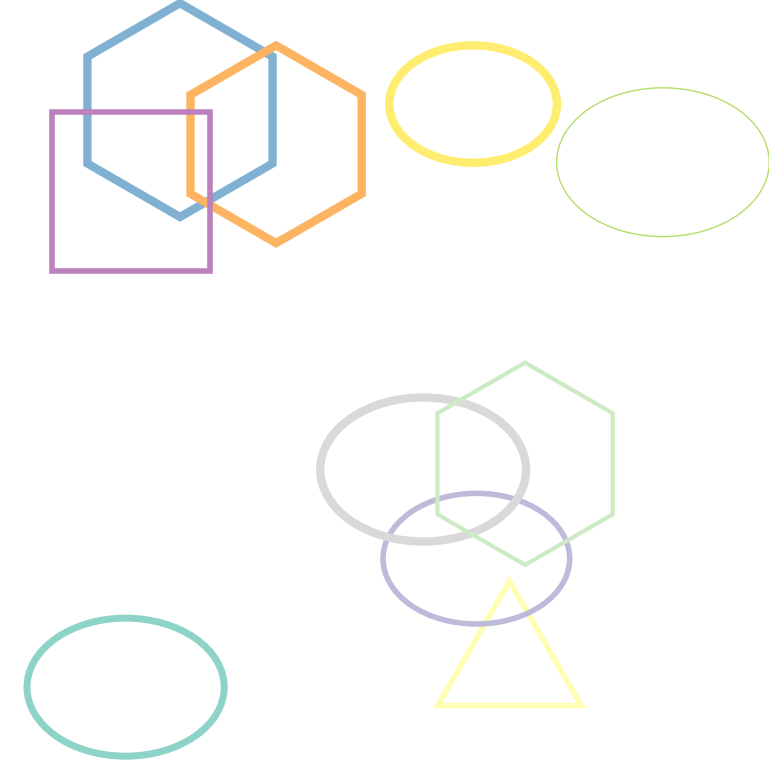[{"shape": "oval", "thickness": 2.5, "radius": 0.64, "center": [0.163, 0.108]}, {"shape": "triangle", "thickness": 2, "radius": 0.54, "center": [0.662, 0.138]}, {"shape": "oval", "thickness": 2, "radius": 0.61, "center": [0.619, 0.274]}, {"shape": "hexagon", "thickness": 3, "radius": 0.69, "center": [0.234, 0.857]}, {"shape": "hexagon", "thickness": 3, "radius": 0.64, "center": [0.359, 0.813]}, {"shape": "oval", "thickness": 0.5, "radius": 0.69, "center": [0.861, 0.789]}, {"shape": "oval", "thickness": 3, "radius": 0.67, "center": [0.55, 0.39]}, {"shape": "square", "thickness": 2, "radius": 0.51, "center": [0.17, 0.751]}, {"shape": "hexagon", "thickness": 1.5, "radius": 0.66, "center": [0.682, 0.398]}, {"shape": "oval", "thickness": 3, "radius": 0.54, "center": [0.614, 0.865]}]